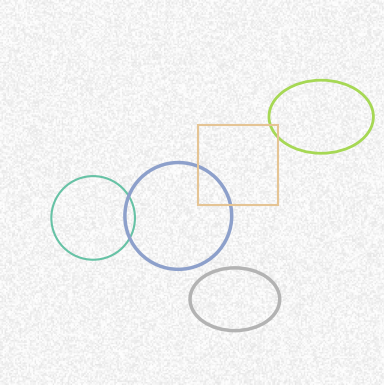[{"shape": "circle", "thickness": 1.5, "radius": 0.54, "center": [0.242, 0.434]}, {"shape": "circle", "thickness": 2.5, "radius": 0.69, "center": [0.463, 0.439]}, {"shape": "oval", "thickness": 2, "radius": 0.68, "center": [0.834, 0.697]}, {"shape": "square", "thickness": 1.5, "radius": 0.52, "center": [0.618, 0.572]}, {"shape": "oval", "thickness": 2.5, "radius": 0.58, "center": [0.61, 0.223]}]